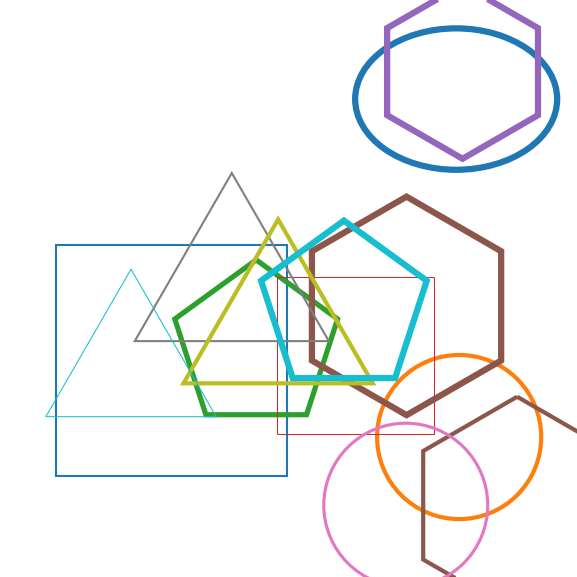[{"shape": "square", "thickness": 1, "radius": 1.0, "center": [0.297, 0.374]}, {"shape": "oval", "thickness": 3, "radius": 0.87, "center": [0.79, 0.828]}, {"shape": "circle", "thickness": 2, "radius": 0.71, "center": [0.795, 0.242]}, {"shape": "pentagon", "thickness": 2.5, "radius": 0.74, "center": [0.444, 0.401]}, {"shape": "square", "thickness": 0.5, "radius": 0.68, "center": [0.616, 0.383]}, {"shape": "hexagon", "thickness": 3, "radius": 0.75, "center": [0.801, 0.875]}, {"shape": "hexagon", "thickness": 3, "radius": 0.95, "center": [0.704, 0.469]}, {"shape": "hexagon", "thickness": 2, "radius": 0.94, "center": [0.896, 0.124]}, {"shape": "circle", "thickness": 1.5, "radius": 0.71, "center": [0.703, 0.124]}, {"shape": "triangle", "thickness": 1, "radius": 0.97, "center": [0.401, 0.505]}, {"shape": "triangle", "thickness": 2, "radius": 0.95, "center": [0.482, 0.43]}, {"shape": "pentagon", "thickness": 3, "radius": 0.75, "center": [0.595, 0.466]}, {"shape": "triangle", "thickness": 0.5, "radius": 0.85, "center": [0.227, 0.363]}]